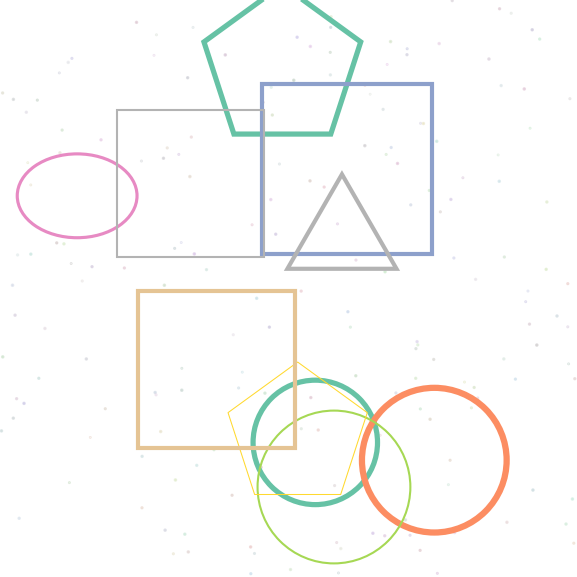[{"shape": "circle", "thickness": 2.5, "radius": 0.54, "center": [0.546, 0.233]}, {"shape": "pentagon", "thickness": 2.5, "radius": 0.71, "center": [0.489, 0.882]}, {"shape": "circle", "thickness": 3, "radius": 0.63, "center": [0.752, 0.202]}, {"shape": "square", "thickness": 2, "radius": 0.74, "center": [0.601, 0.706]}, {"shape": "oval", "thickness": 1.5, "radius": 0.52, "center": [0.134, 0.66]}, {"shape": "circle", "thickness": 1, "radius": 0.66, "center": [0.578, 0.156]}, {"shape": "pentagon", "thickness": 0.5, "radius": 0.63, "center": [0.515, 0.245]}, {"shape": "square", "thickness": 2, "radius": 0.68, "center": [0.375, 0.36]}, {"shape": "square", "thickness": 1, "radius": 0.64, "center": [0.33, 0.682]}, {"shape": "triangle", "thickness": 2, "radius": 0.55, "center": [0.592, 0.588]}]